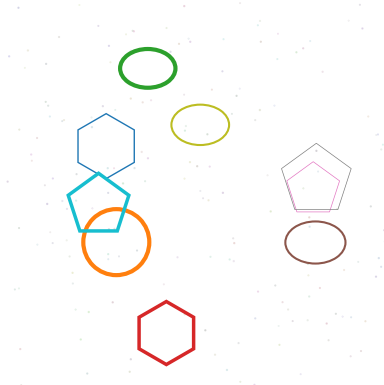[{"shape": "hexagon", "thickness": 1, "radius": 0.42, "center": [0.276, 0.62]}, {"shape": "circle", "thickness": 3, "radius": 0.43, "center": [0.302, 0.371]}, {"shape": "oval", "thickness": 3, "radius": 0.36, "center": [0.384, 0.822]}, {"shape": "hexagon", "thickness": 2.5, "radius": 0.41, "center": [0.432, 0.135]}, {"shape": "oval", "thickness": 1.5, "radius": 0.39, "center": [0.819, 0.37]}, {"shape": "pentagon", "thickness": 0.5, "radius": 0.36, "center": [0.813, 0.508]}, {"shape": "pentagon", "thickness": 0.5, "radius": 0.48, "center": [0.822, 0.533]}, {"shape": "oval", "thickness": 1.5, "radius": 0.37, "center": [0.52, 0.676]}, {"shape": "pentagon", "thickness": 2.5, "radius": 0.41, "center": [0.256, 0.467]}]